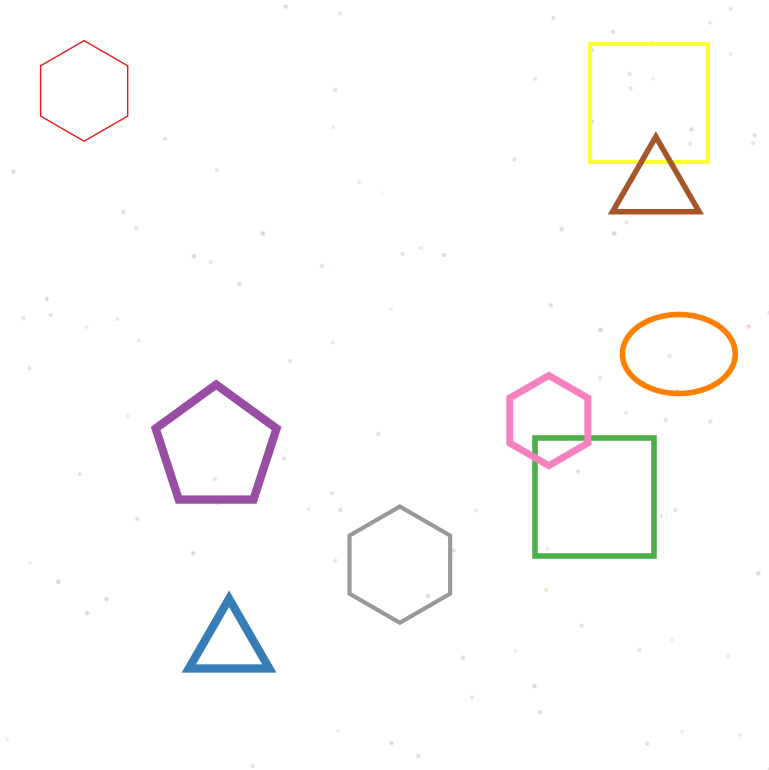[{"shape": "hexagon", "thickness": 0.5, "radius": 0.33, "center": [0.109, 0.882]}, {"shape": "triangle", "thickness": 3, "radius": 0.3, "center": [0.297, 0.162]}, {"shape": "square", "thickness": 2, "radius": 0.38, "center": [0.772, 0.355]}, {"shape": "pentagon", "thickness": 3, "radius": 0.41, "center": [0.281, 0.418]}, {"shape": "oval", "thickness": 2, "radius": 0.37, "center": [0.882, 0.54]}, {"shape": "square", "thickness": 1.5, "radius": 0.38, "center": [0.843, 0.866]}, {"shape": "triangle", "thickness": 2, "radius": 0.32, "center": [0.852, 0.758]}, {"shape": "hexagon", "thickness": 2.5, "radius": 0.29, "center": [0.713, 0.454]}, {"shape": "hexagon", "thickness": 1.5, "radius": 0.38, "center": [0.519, 0.267]}]